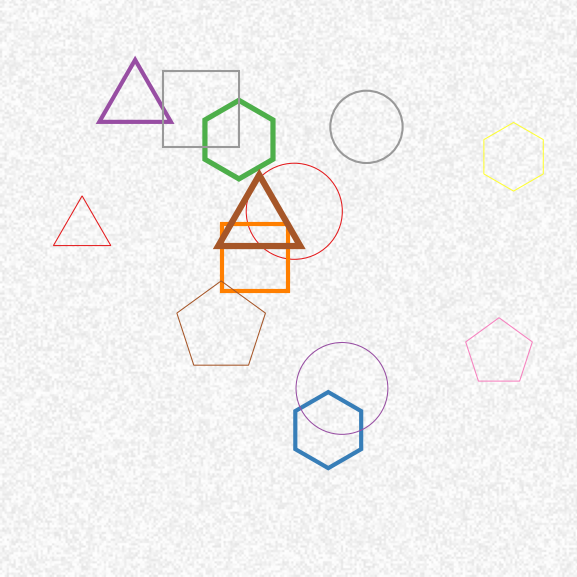[{"shape": "triangle", "thickness": 0.5, "radius": 0.29, "center": [0.142, 0.603]}, {"shape": "circle", "thickness": 0.5, "radius": 0.42, "center": [0.51, 0.633]}, {"shape": "hexagon", "thickness": 2, "radius": 0.33, "center": [0.568, 0.254]}, {"shape": "hexagon", "thickness": 2.5, "radius": 0.34, "center": [0.414, 0.757]}, {"shape": "triangle", "thickness": 2, "radius": 0.36, "center": [0.234, 0.824]}, {"shape": "circle", "thickness": 0.5, "radius": 0.4, "center": [0.592, 0.327]}, {"shape": "square", "thickness": 2, "radius": 0.29, "center": [0.442, 0.553]}, {"shape": "hexagon", "thickness": 0.5, "radius": 0.3, "center": [0.889, 0.728]}, {"shape": "pentagon", "thickness": 0.5, "radius": 0.4, "center": [0.383, 0.432]}, {"shape": "triangle", "thickness": 3, "radius": 0.41, "center": [0.449, 0.614]}, {"shape": "pentagon", "thickness": 0.5, "radius": 0.3, "center": [0.864, 0.388]}, {"shape": "circle", "thickness": 1, "radius": 0.31, "center": [0.635, 0.779]}, {"shape": "square", "thickness": 1, "radius": 0.33, "center": [0.349, 0.811]}]